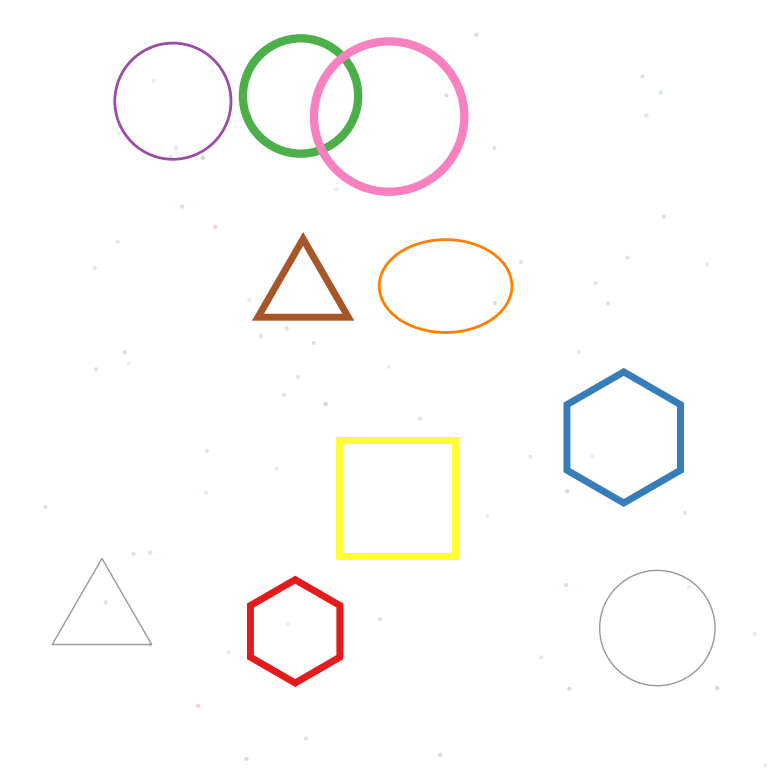[{"shape": "hexagon", "thickness": 2.5, "radius": 0.34, "center": [0.383, 0.18]}, {"shape": "hexagon", "thickness": 2.5, "radius": 0.43, "center": [0.81, 0.432]}, {"shape": "circle", "thickness": 3, "radius": 0.37, "center": [0.39, 0.875]}, {"shape": "circle", "thickness": 1, "radius": 0.38, "center": [0.225, 0.869]}, {"shape": "oval", "thickness": 1, "radius": 0.43, "center": [0.579, 0.629]}, {"shape": "square", "thickness": 2.5, "radius": 0.38, "center": [0.515, 0.354]}, {"shape": "triangle", "thickness": 2.5, "radius": 0.34, "center": [0.394, 0.622]}, {"shape": "circle", "thickness": 3, "radius": 0.49, "center": [0.505, 0.849]}, {"shape": "triangle", "thickness": 0.5, "radius": 0.37, "center": [0.132, 0.2]}, {"shape": "circle", "thickness": 0.5, "radius": 0.37, "center": [0.854, 0.184]}]